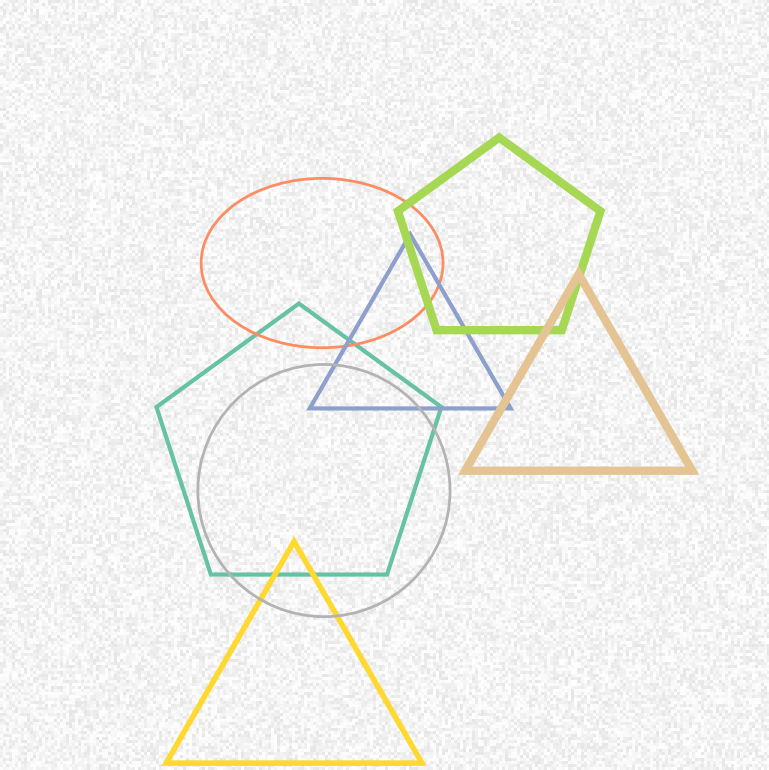[{"shape": "pentagon", "thickness": 1.5, "radius": 0.97, "center": [0.388, 0.411]}, {"shape": "oval", "thickness": 1, "radius": 0.79, "center": [0.418, 0.658]}, {"shape": "triangle", "thickness": 1.5, "radius": 0.75, "center": [0.533, 0.545]}, {"shape": "pentagon", "thickness": 3, "radius": 0.69, "center": [0.648, 0.683]}, {"shape": "triangle", "thickness": 2, "radius": 0.96, "center": [0.382, 0.105]}, {"shape": "triangle", "thickness": 3, "radius": 0.85, "center": [0.752, 0.474]}, {"shape": "circle", "thickness": 1, "radius": 0.82, "center": [0.421, 0.363]}]